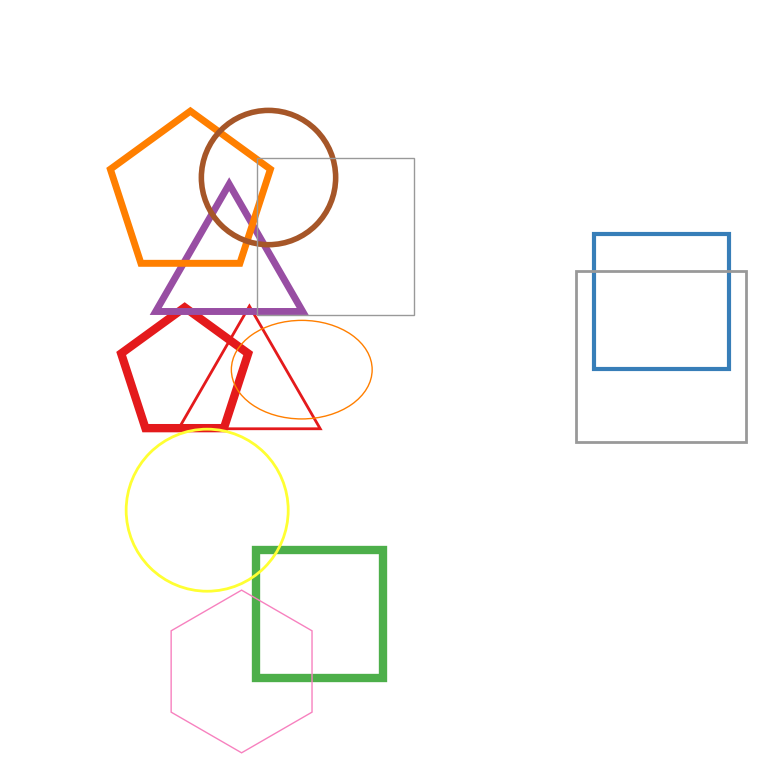[{"shape": "triangle", "thickness": 1, "radius": 0.53, "center": [0.324, 0.496]}, {"shape": "pentagon", "thickness": 3, "radius": 0.43, "center": [0.24, 0.514]}, {"shape": "square", "thickness": 1.5, "radius": 0.44, "center": [0.859, 0.609]}, {"shape": "square", "thickness": 3, "radius": 0.41, "center": [0.415, 0.203]}, {"shape": "triangle", "thickness": 2.5, "radius": 0.55, "center": [0.298, 0.651]}, {"shape": "oval", "thickness": 0.5, "radius": 0.46, "center": [0.392, 0.52]}, {"shape": "pentagon", "thickness": 2.5, "radius": 0.55, "center": [0.247, 0.746]}, {"shape": "circle", "thickness": 1, "radius": 0.53, "center": [0.269, 0.337]}, {"shape": "circle", "thickness": 2, "radius": 0.44, "center": [0.349, 0.769]}, {"shape": "hexagon", "thickness": 0.5, "radius": 0.53, "center": [0.314, 0.128]}, {"shape": "square", "thickness": 0.5, "radius": 0.51, "center": [0.436, 0.693]}, {"shape": "square", "thickness": 1, "radius": 0.55, "center": [0.858, 0.537]}]